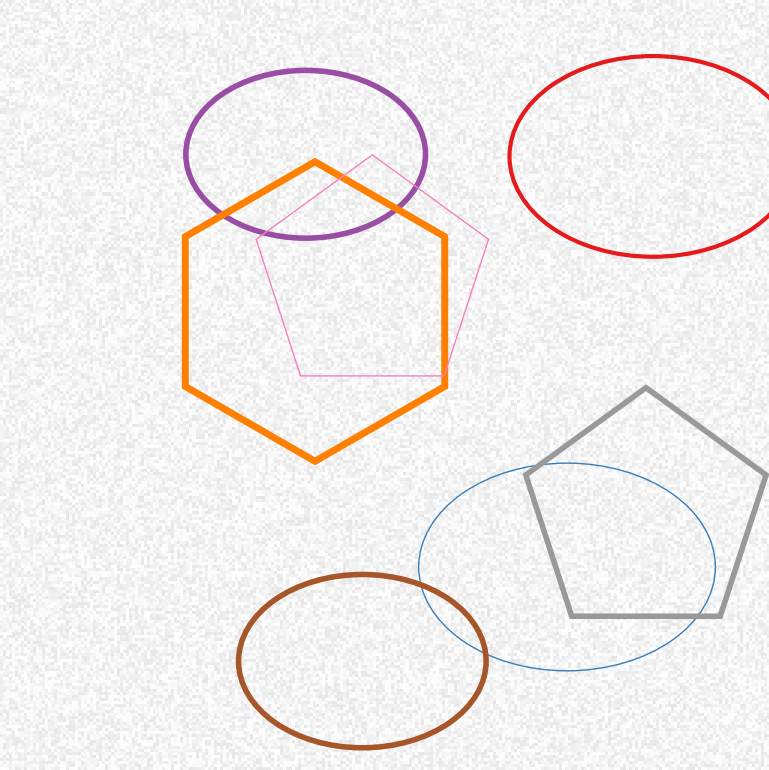[{"shape": "oval", "thickness": 1.5, "radius": 0.93, "center": [0.848, 0.797]}, {"shape": "oval", "thickness": 0.5, "radius": 0.96, "center": [0.736, 0.264]}, {"shape": "oval", "thickness": 2, "radius": 0.78, "center": [0.397, 0.8]}, {"shape": "hexagon", "thickness": 2.5, "radius": 0.97, "center": [0.409, 0.595]}, {"shape": "oval", "thickness": 2, "radius": 0.8, "center": [0.471, 0.141]}, {"shape": "pentagon", "thickness": 0.5, "radius": 0.79, "center": [0.484, 0.64]}, {"shape": "pentagon", "thickness": 2, "radius": 0.82, "center": [0.839, 0.332]}]